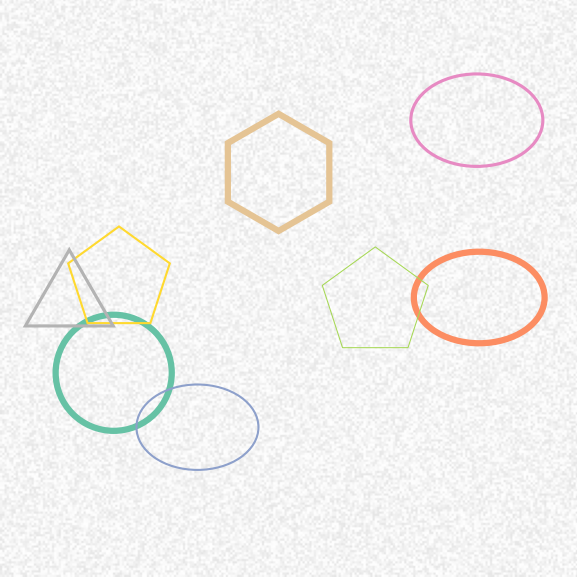[{"shape": "circle", "thickness": 3, "radius": 0.5, "center": [0.197, 0.354]}, {"shape": "oval", "thickness": 3, "radius": 0.57, "center": [0.83, 0.484]}, {"shape": "oval", "thickness": 1, "radius": 0.53, "center": [0.342, 0.259]}, {"shape": "oval", "thickness": 1.5, "radius": 0.57, "center": [0.826, 0.791]}, {"shape": "pentagon", "thickness": 0.5, "radius": 0.48, "center": [0.65, 0.475]}, {"shape": "pentagon", "thickness": 1, "radius": 0.46, "center": [0.206, 0.514]}, {"shape": "hexagon", "thickness": 3, "radius": 0.51, "center": [0.482, 0.701]}, {"shape": "triangle", "thickness": 1.5, "radius": 0.44, "center": [0.12, 0.479]}]